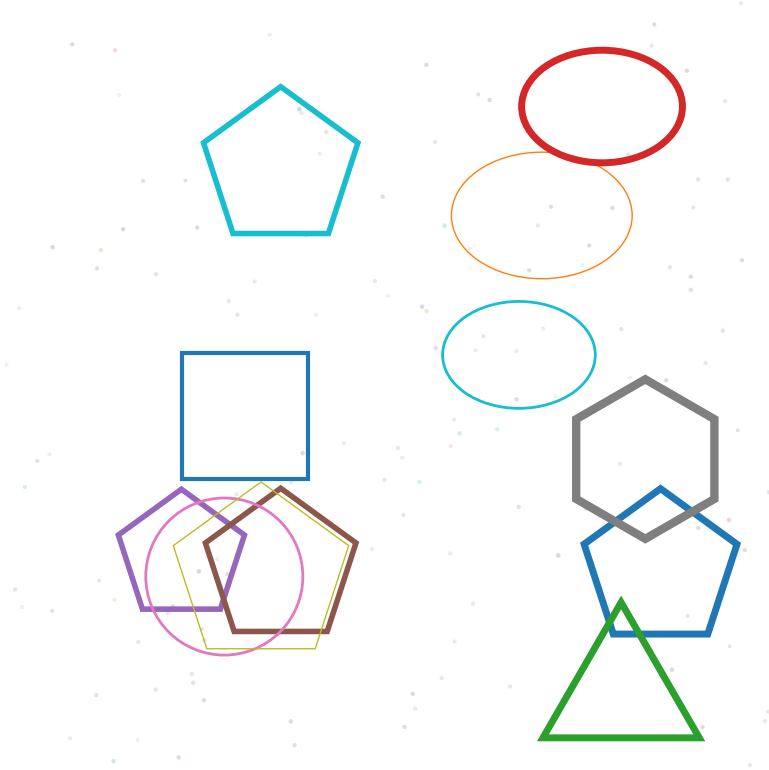[{"shape": "square", "thickness": 1.5, "radius": 0.41, "center": [0.319, 0.459]}, {"shape": "pentagon", "thickness": 2.5, "radius": 0.52, "center": [0.858, 0.261]}, {"shape": "oval", "thickness": 0.5, "radius": 0.59, "center": [0.704, 0.72]}, {"shape": "triangle", "thickness": 2.5, "radius": 0.59, "center": [0.807, 0.1]}, {"shape": "oval", "thickness": 2.5, "radius": 0.52, "center": [0.782, 0.862]}, {"shape": "pentagon", "thickness": 2, "radius": 0.43, "center": [0.236, 0.279]}, {"shape": "pentagon", "thickness": 2, "radius": 0.51, "center": [0.365, 0.263]}, {"shape": "circle", "thickness": 1, "radius": 0.51, "center": [0.291, 0.251]}, {"shape": "hexagon", "thickness": 3, "radius": 0.52, "center": [0.838, 0.404]}, {"shape": "pentagon", "thickness": 0.5, "radius": 0.6, "center": [0.339, 0.254]}, {"shape": "pentagon", "thickness": 2, "radius": 0.53, "center": [0.365, 0.782]}, {"shape": "oval", "thickness": 1, "radius": 0.5, "center": [0.674, 0.539]}]